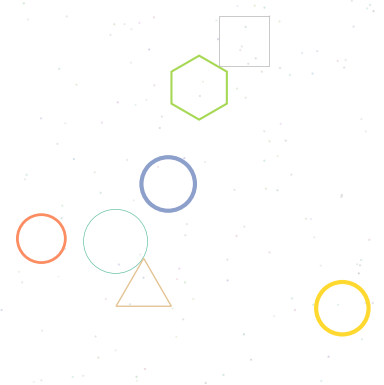[{"shape": "circle", "thickness": 0.5, "radius": 0.42, "center": [0.3, 0.373]}, {"shape": "circle", "thickness": 2, "radius": 0.31, "center": [0.107, 0.38]}, {"shape": "circle", "thickness": 3, "radius": 0.35, "center": [0.437, 0.522]}, {"shape": "hexagon", "thickness": 1.5, "radius": 0.42, "center": [0.517, 0.772]}, {"shape": "circle", "thickness": 3, "radius": 0.34, "center": [0.889, 0.199]}, {"shape": "triangle", "thickness": 1, "radius": 0.41, "center": [0.373, 0.246]}, {"shape": "square", "thickness": 0.5, "radius": 0.33, "center": [0.633, 0.893]}]